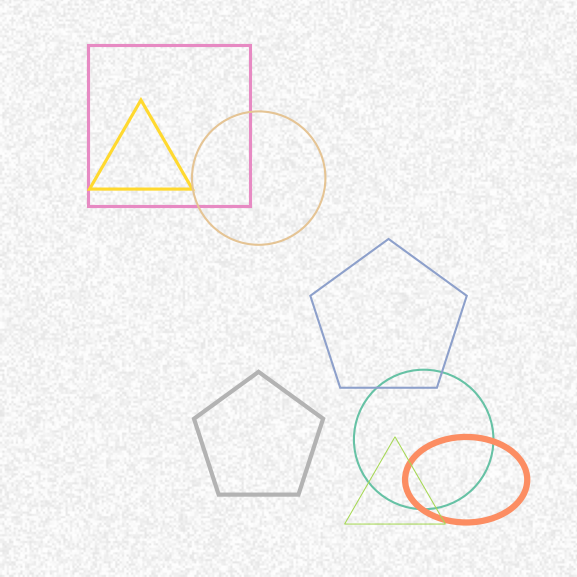[{"shape": "circle", "thickness": 1, "radius": 0.6, "center": [0.734, 0.238]}, {"shape": "oval", "thickness": 3, "radius": 0.53, "center": [0.807, 0.168]}, {"shape": "pentagon", "thickness": 1, "radius": 0.71, "center": [0.673, 0.443]}, {"shape": "square", "thickness": 1.5, "radius": 0.7, "center": [0.293, 0.782]}, {"shape": "triangle", "thickness": 0.5, "radius": 0.5, "center": [0.684, 0.142]}, {"shape": "triangle", "thickness": 1.5, "radius": 0.51, "center": [0.244, 0.723]}, {"shape": "circle", "thickness": 1, "radius": 0.58, "center": [0.448, 0.691]}, {"shape": "pentagon", "thickness": 2, "radius": 0.59, "center": [0.448, 0.238]}]